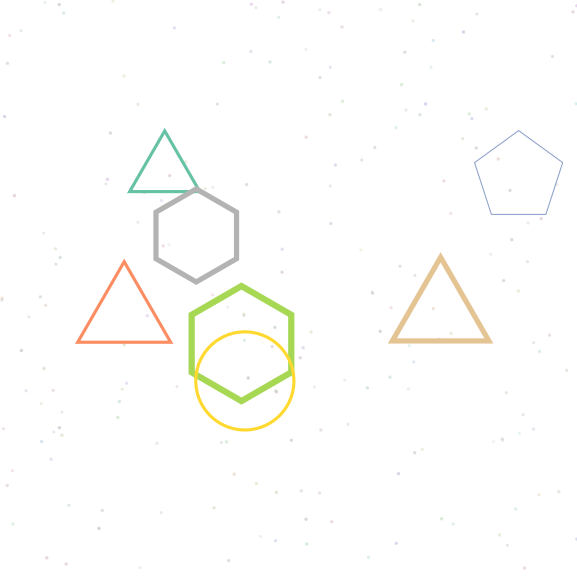[{"shape": "triangle", "thickness": 1.5, "radius": 0.35, "center": [0.285, 0.702]}, {"shape": "triangle", "thickness": 1.5, "radius": 0.46, "center": [0.215, 0.453]}, {"shape": "pentagon", "thickness": 0.5, "radius": 0.4, "center": [0.898, 0.693]}, {"shape": "hexagon", "thickness": 3, "radius": 0.5, "center": [0.418, 0.404]}, {"shape": "circle", "thickness": 1.5, "radius": 0.42, "center": [0.424, 0.34]}, {"shape": "triangle", "thickness": 2.5, "radius": 0.48, "center": [0.763, 0.457]}, {"shape": "hexagon", "thickness": 2.5, "radius": 0.4, "center": [0.34, 0.591]}]